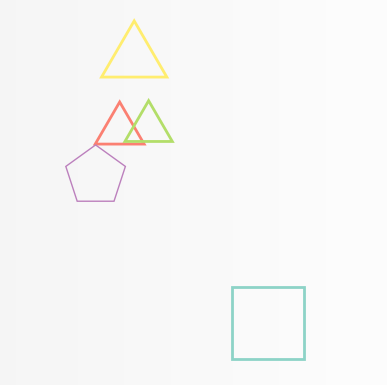[{"shape": "square", "thickness": 2, "radius": 0.47, "center": [0.692, 0.162]}, {"shape": "triangle", "thickness": 2, "radius": 0.36, "center": [0.309, 0.662]}, {"shape": "triangle", "thickness": 2, "radius": 0.35, "center": [0.384, 0.668]}, {"shape": "pentagon", "thickness": 1, "radius": 0.4, "center": [0.247, 0.543]}, {"shape": "triangle", "thickness": 2, "radius": 0.49, "center": [0.346, 0.848]}]